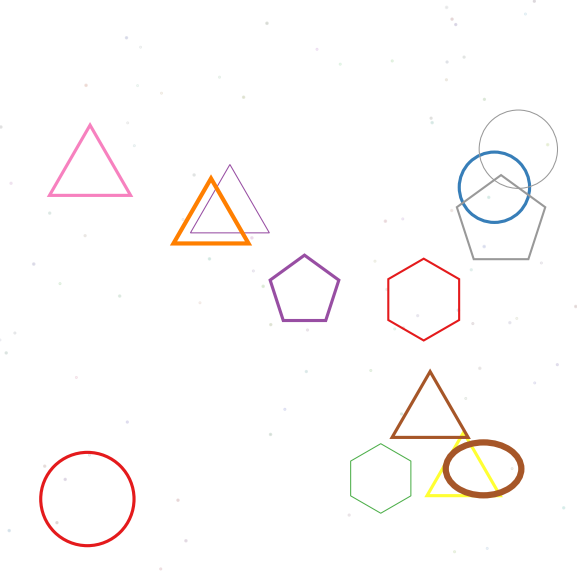[{"shape": "hexagon", "thickness": 1, "radius": 0.35, "center": [0.734, 0.48]}, {"shape": "circle", "thickness": 1.5, "radius": 0.4, "center": [0.151, 0.135]}, {"shape": "circle", "thickness": 1.5, "radius": 0.3, "center": [0.856, 0.675]}, {"shape": "hexagon", "thickness": 0.5, "radius": 0.3, "center": [0.659, 0.171]}, {"shape": "triangle", "thickness": 0.5, "radius": 0.39, "center": [0.398, 0.635]}, {"shape": "pentagon", "thickness": 1.5, "radius": 0.31, "center": [0.527, 0.495]}, {"shape": "triangle", "thickness": 2, "radius": 0.38, "center": [0.365, 0.615]}, {"shape": "triangle", "thickness": 1.5, "radius": 0.37, "center": [0.803, 0.177]}, {"shape": "oval", "thickness": 3, "radius": 0.33, "center": [0.837, 0.187]}, {"shape": "triangle", "thickness": 1.5, "radius": 0.38, "center": [0.745, 0.28]}, {"shape": "triangle", "thickness": 1.5, "radius": 0.41, "center": [0.156, 0.701]}, {"shape": "pentagon", "thickness": 1, "radius": 0.4, "center": [0.868, 0.615]}, {"shape": "circle", "thickness": 0.5, "radius": 0.34, "center": [0.898, 0.741]}]